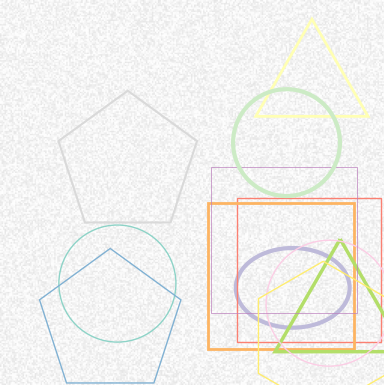[{"shape": "circle", "thickness": 1, "radius": 0.76, "center": [0.305, 0.263]}, {"shape": "triangle", "thickness": 2, "radius": 0.84, "center": [0.81, 0.782]}, {"shape": "oval", "thickness": 3, "radius": 0.74, "center": [0.76, 0.252]}, {"shape": "square", "thickness": 1, "radius": 0.94, "center": [0.802, 0.299]}, {"shape": "pentagon", "thickness": 1, "radius": 0.97, "center": [0.286, 0.162]}, {"shape": "square", "thickness": 2, "radius": 0.95, "center": [0.73, 0.284]}, {"shape": "triangle", "thickness": 2.5, "radius": 0.97, "center": [0.883, 0.184]}, {"shape": "circle", "thickness": 1, "radius": 0.82, "center": [0.855, 0.212]}, {"shape": "pentagon", "thickness": 1.5, "radius": 0.95, "center": [0.332, 0.575]}, {"shape": "square", "thickness": 0.5, "radius": 0.94, "center": [0.737, 0.377]}, {"shape": "circle", "thickness": 3, "radius": 0.69, "center": [0.744, 0.63]}, {"shape": "hexagon", "thickness": 1, "radius": 0.97, "center": [0.839, 0.127]}]